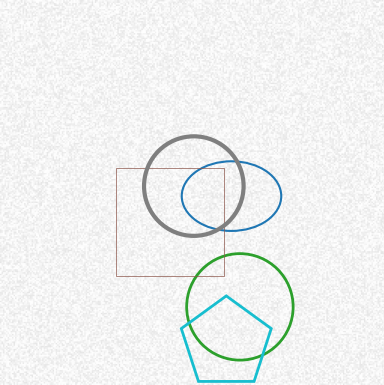[{"shape": "oval", "thickness": 1.5, "radius": 0.65, "center": [0.601, 0.491]}, {"shape": "circle", "thickness": 2, "radius": 0.69, "center": [0.623, 0.203]}, {"shape": "square", "thickness": 0.5, "radius": 0.7, "center": [0.443, 0.422]}, {"shape": "circle", "thickness": 3, "radius": 0.65, "center": [0.503, 0.517]}, {"shape": "pentagon", "thickness": 2, "radius": 0.61, "center": [0.588, 0.109]}]